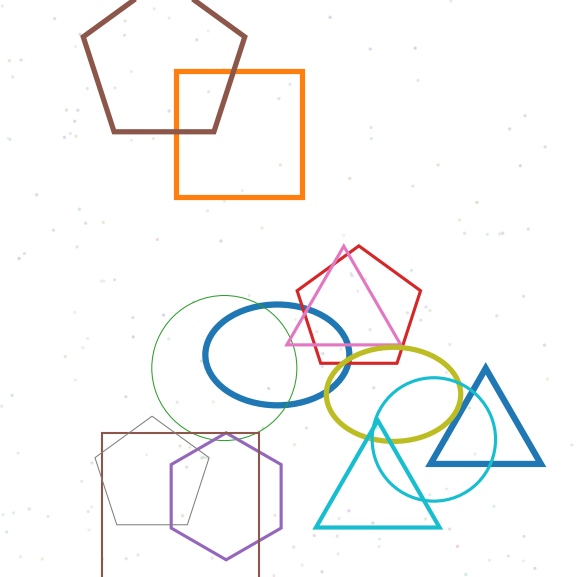[{"shape": "oval", "thickness": 3, "radius": 0.62, "center": [0.48, 0.385]}, {"shape": "triangle", "thickness": 3, "radius": 0.55, "center": [0.841, 0.251]}, {"shape": "square", "thickness": 2.5, "radius": 0.55, "center": [0.414, 0.767]}, {"shape": "circle", "thickness": 0.5, "radius": 0.63, "center": [0.388, 0.362]}, {"shape": "pentagon", "thickness": 1.5, "radius": 0.56, "center": [0.621, 0.461]}, {"shape": "hexagon", "thickness": 1.5, "radius": 0.55, "center": [0.392, 0.14]}, {"shape": "square", "thickness": 1, "radius": 0.68, "center": [0.312, 0.114]}, {"shape": "pentagon", "thickness": 2.5, "radius": 0.74, "center": [0.284, 0.89]}, {"shape": "triangle", "thickness": 1.5, "radius": 0.57, "center": [0.595, 0.459]}, {"shape": "pentagon", "thickness": 0.5, "radius": 0.52, "center": [0.263, 0.175]}, {"shape": "oval", "thickness": 2.5, "radius": 0.58, "center": [0.681, 0.316]}, {"shape": "circle", "thickness": 1.5, "radius": 0.53, "center": [0.751, 0.238]}, {"shape": "triangle", "thickness": 2, "radius": 0.62, "center": [0.654, 0.147]}]